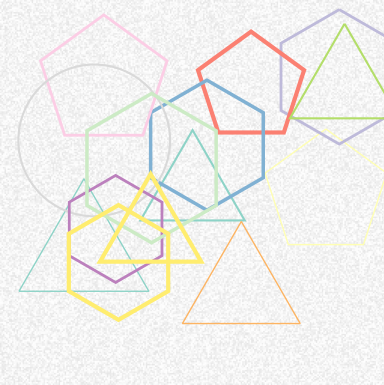[{"shape": "triangle", "thickness": 1, "radius": 0.97, "center": [0.218, 0.341]}, {"shape": "triangle", "thickness": 1.5, "radius": 0.78, "center": [0.5, 0.506]}, {"shape": "pentagon", "thickness": 1, "radius": 0.83, "center": [0.846, 0.499]}, {"shape": "hexagon", "thickness": 2, "radius": 0.87, "center": [0.881, 0.8]}, {"shape": "pentagon", "thickness": 3, "radius": 0.72, "center": [0.652, 0.773]}, {"shape": "hexagon", "thickness": 2.5, "radius": 0.84, "center": [0.537, 0.623]}, {"shape": "triangle", "thickness": 1, "radius": 0.88, "center": [0.627, 0.248]}, {"shape": "triangle", "thickness": 1.5, "radius": 0.82, "center": [0.895, 0.775]}, {"shape": "pentagon", "thickness": 2, "radius": 0.86, "center": [0.27, 0.789]}, {"shape": "circle", "thickness": 1.5, "radius": 0.99, "center": [0.245, 0.635]}, {"shape": "hexagon", "thickness": 2, "radius": 0.7, "center": [0.3, 0.405]}, {"shape": "hexagon", "thickness": 2.5, "radius": 0.97, "center": [0.394, 0.563]}, {"shape": "triangle", "thickness": 3, "radius": 0.76, "center": [0.391, 0.396]}, {"shape": "hexagon", "thickness": 3, "radius": 0.75, "center": [0.308, 0.318]}]